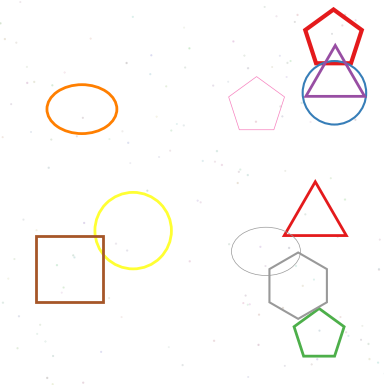[{"shape": "pentagon", "thickness": 3, "radius": 0.39, "center": [0.866, 0.898]}, {"shape": "triangle", "thickness": 2, "radius": 0.47, "center": [0.819, 0.435]}, {"shape": "circle", "thickness": 1.5, "radius": 0.41, "center": [0.869, 0.759]}, {"shape": "pentagon", "thickness": 2, "radius": 0.34, "center": [0.829, 0.13]}, {"shape": "triangle", "thickness": 2, "radius": 0.44, "center": [0.871, 0.794]}, {"shape": "oval", "thickness": 2, "radius": 0.45, "center": [0.213, 0.717]}, {"shape": "circle", "thickness": 2, "radius": 0.5, "center": [0.346, 0.401]}, {"shape": "square", "thickness": 2, "radius": 0.43, "center": [0.18, 0.302]}, {"shape": "pentagon", "thickness": 0.5, "radius": 0.38, "center": [0.666, 0.725]}, {"shape": "oval", "thickness": 0.5, "radius": 0.45, "center": [0.691, 0.347]}, {"shape": "hexagon", "thickness": 1.5, "radius": 0.43, "center": [0.774, 0.258]}]